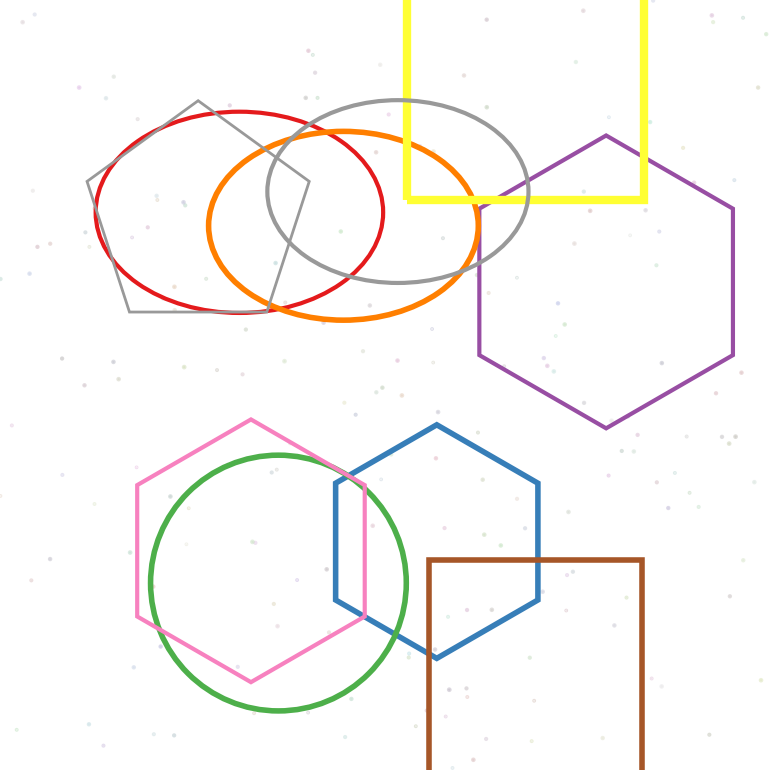[{"shape": "oval", "thickness": 1.5, "radius": 0.93, "center": [0.311, 0.724]}, {"shape": "hexagon", "thickness": 2, "radius": 0.76, "center": [0.567, 0.297]}, {"shape": "circle", "thickness": 2, "radius": 0.83, "center": [0.362, 0.243]}, {"shape": "hexagon", "thickness": 1.5, "radius": 0.95, "center": [0.787, 0.634]}, {"shape": "oval", "thickness": 2, "radius": 0.88, "center": [0.446, 0.707]}, {"shape": "square", "thickness": 3, "radius": 0.77, "center": [0.682, 0.895]}, {"shape": "square", "thickness": 2, "radius": 0.69, "center": [0.696, 0.135]}, {"shape": "hexagon", "thickness": 1.5, "radius": 0.85, "center": [0.326, 0.285]}, {"shape": "pentagon", "thickness": 1, "radius": 0.76, "center": [0.257, 0.717]}, {"shape": "oval", "thickness": 1.5, "radius": 0.85, "center": [0.517, 0.751]}]